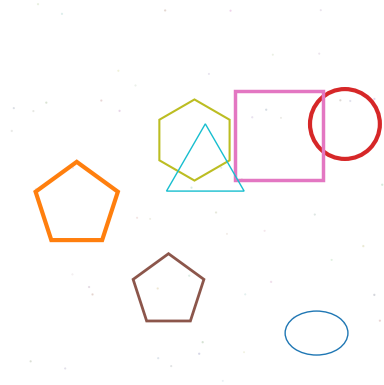[{"shape": "oval", "thickness": 1, "radius": 0.41, "center": [0.822, 0.135]}, {"shape": "pentagon", "thickness": 3, "radius": 0.56, "center": [0.199, 0.467]}, {"shape": "circle", "thickness": 3, "radius": 0.45, "center": [0.896, 0.678]}, {"shape": "pentagon", "thickness": 2, "radius": 0.48, "center": [0.438, 0.244]}, {"shape": "square", "thickness": 2.5, "radius": 0.57, "center": [0.725, 0.648]}, {"shape": "hexagon", "thickness": 1.5, "radius": 0.53, "center": [0.505, 0.636]}, {"shape": "triangle", "thickness": 1, "radius": 0.58, "center": [0.533, 0.562]}]